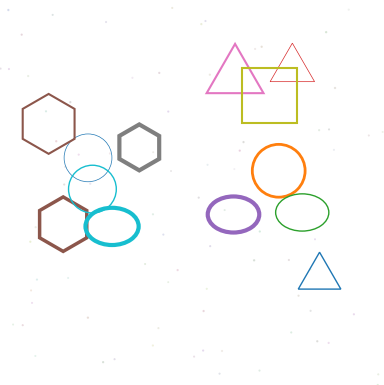[{"shape": "triangle", "thickness": 1, "radius": 0.32, "center": [0.83, 0.281]}, {"shape": "circle", "thickness": 0.5, "radius": 0.31, "center": [0.229, 0.59]}, {"shape": "circle", "thickness": 2, "radius": 0.34, "center": [0.724, 0.556]}, {"shape": "oval", "thickness": 1, "radius": 0.35, "center": [0.785, 0.448]}, {"shape": "triangle", "thickness": 0.5, "radius": 0.33, "center": [0.759, 0.821]}, {"shape": "oval", "thickness": 3, "radius": 0.33, "center": [0.606, 0.443]}, {"shape": "hexagon", "thickness": 2.5, "radius": 0.35, "center": [0.164, 0.418]}, {"shape": "hexagon", "thickness": 1.5, "radius": 0.39, "center": [0.126, 0.678]}, {"shape": "triangle", "thickness": 1.5, "radius": 0.43, "center": [0.611, 0.801]}, {"shape": "hexagon", "thickness": 3, "radius": 0.3, "center": [0.362, 0.617]}, {"shape": "square", "thickness": 1.5, "radius": 0.36, "center": [0.701, 0.753]}, {"shape": "circle", "thickness": 1, "radius": 0.31, "center": [0.24, 0.509]}, {"shape": "oval", "thickness": 3, "radius": 0.35, "center": [0.291, 0.412]}]